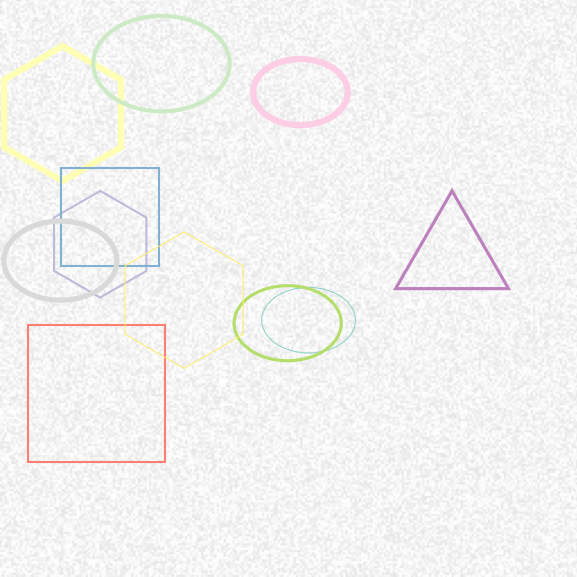[{"shape": "oval", "thickness": 0.5, "radius": 0.41, "center": [0.534, 0.445]}, {"shape": "hexagon", "thickness": 3, "radius": 0.58, "center": [0.108, 0.803]}, {"shape": "hexagon", "thickness": 1, "radius": 0.46, "center": [0.174, 0.576]}, {"shape": "square", "thickness": 1, "radius": 0.59, "center": [0.167, 0.317]}, {"shape": "square", "thickness": 1, "radius": 0.43, "center": [0.191, 0.623]}, {"shape": "oval", "thickness": 1.5, "radius": 0.46, "center": [0.498, 0.439]}, {"shape": "oval", "thickness": 3, "radius": 0.41, "center": [0.52, 0.84]}, {"shape": "oval", "thickness": 2.5, "radius": 0.49, "center": [0.105, 0.548]}, {"shape": "triangle", "thickness": 1.5, "radius": 0.56, "center": [0.783, 0.556]}, {"shape": "oval", "thickness": 2, "radius": 0.59, "center": [0.28, 0.889]}, {"shape": "hexagon", "thickness": 0.5, "radius": 0.59, "center": [0.319, 0.479]}]